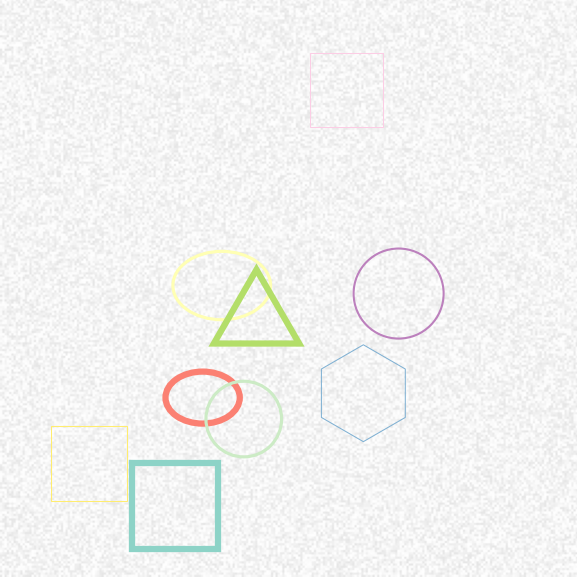[{"shape": "square", "thickness": 3, "radius": 0.37, "center": [0.303, 0.123]}, {"shape": "oval", "thickness": 1.5, "radius": 0.42, "center": [0.384, 0.505]}, {"shape": "oval", "thickness": 3, "radius": 0.32, "center": [0.351, 0.311]}, {"shape": "hexagon", "thickness": 0.5, "radius": 0.42, "center": [0.629, 0.318]}, {"shape": "triangle", "thickness": 3, "radius": 0.43, "center": [0.444, 0.447]}, {"shape": "square", "thickness": 0.5, "radius": 0.32, "center": [0.6, 0.843]}, {"shape": "circle", "thickness": 1, "radius": 0.39, "center": [0.69, 0.491]}, {"shape": "circle", "thickness": 1.5, "radius": 0.33, "center": [0.422, 0.273]}, {"shape": "square", "thickness": 0.5, "radius": 0.33, "center": [0.155, 0.197]}]